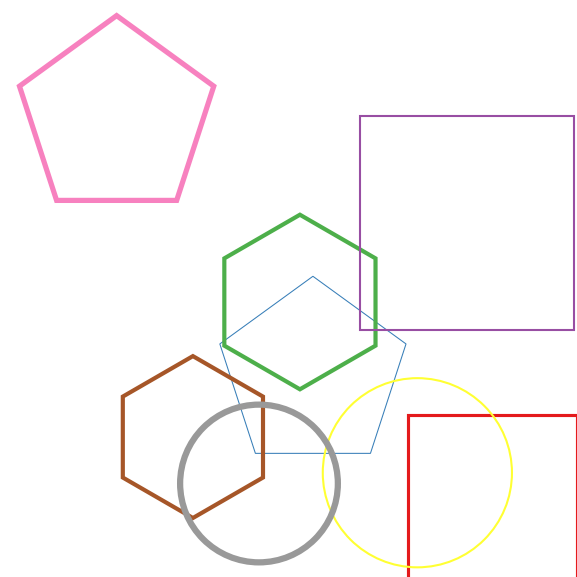[{"shape": "square", "thickness": 1.5, "radius": 0.73, "center": [0.852, 0.134]}, {"shape": "pentagon", "thickness": 0.5, "radius": 0.85, "center": [0.542, 0.351]}, {"shape": "hexagon", "thickness": 2, "radius": 0.76, "center": [0.519, 0.476]}, {"shape": "square", "thickness": 1, "radius": 0.93, "center": [0.809, 0.612]}, {"shape": "circle", "thickness": 1, "radius": 0.82, "center": [0.723, 0.181]}, {"shape": "hexagon", "thickness": 2, "radius": 0.7, "center": [0.334, 0.242]}, {"shape": "pentagon", "thickness": 2.5, "radius": 0.88, "center": [0.202, 0.795]}, {"shape": "circle", "thickness": 3, "radius": 0.68, "center": [0.448, 0.162]}]